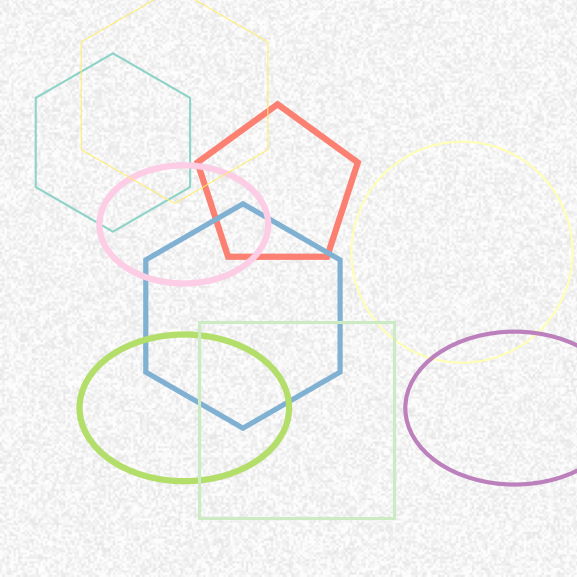[{"shape": "hexagon", "thickness": 1, "radius": 0.77, "center": [0.196, 0.752]}, {"shape": "circle", "thickness": 1, "radius": 0.96, "center": [0.8, 0.562]}, {"shape": "pentagon", "thickness": 3, "radius": 0.73, "center": [0.481, 0.673]}, {"shape": "hexagon", "thickness": 2.5, "radius": 0.97, "center": [0.421, 0.452]}, {"shape": "oval", "thickness": 3, "radius": 0.91, "center": [0.319, 0.293]}, {"shape": "oval", "thickness": 3, "radius": 0.73, "center": [0.318, 0.611]}, {"shape": "oval", "thickness": 2, "radius": 0.95, "center": [0.891, 0.292]}, {"shape": "square", "thickness": 1.5, "radius": 0.85, "center": [0.513, 0.272]}, {"shape": "hexagon", "thickness": 0.5, "radius": 0.93, "center": [0.302, 0.833]}]